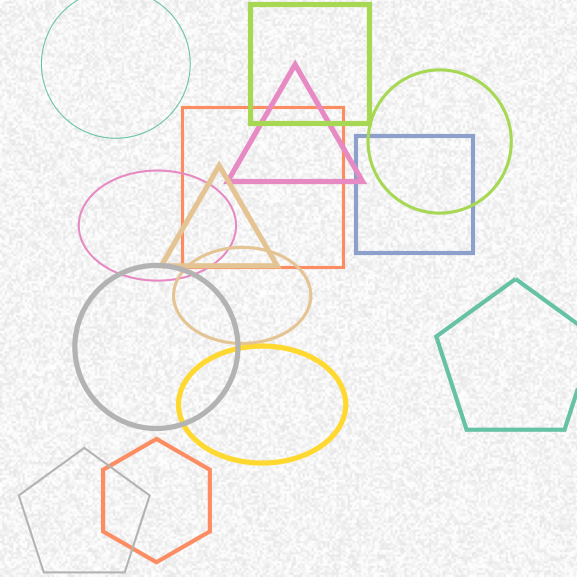[{"shape": "pentagon", "thickness": 2, "radius": 0.72, "center": [0.893, 0.372]}, {"shape": "circle", "thickness": 0.5, "radius": 0.64, "center": [0.201, 0.889]}, {"shape": "square", "thickness": 1.5, "radius": 0.7, "center": [0.455, 0.675]}, {"shape": "hexagon", "thickness": 2, "radius": 0.53, "center": [0.271, 0.132]}, {"shape": "square", "thickness": 2, "radius": 0.5, "center": [0.718, 0.662]}, {"shape": "triangle", "thickness": 2.5, "radius": 0.68, "center": [0.511, 0.752]}, {"shape": "oval", "thickness": 1, "radius": 0.68, "center": [0.273, 0.609]}, {"shape": "square", "thickness": 2.5, "radius": 0.51, "center": [0.536, 0.889]}, {"shape": "circle", "thickness": 1.5, "radius": 0.62, "center": [0.761, 0.754]}, {"shape": "oval", "thickness": 2.5, "radius": 0.72, "center": [0.454, 0.299]}, {"shape": "triangle", "thickness": 2.5, "radius": 0.58, "center": [0.38, 0.597]}, {"shape": "oval", "thickness": 1.5, "radius": 0.59, "center": [0.419, 0.488]}, {"shape": "pentagon", "thickness": 1, "radius": 0.6, "center": [0.146, 0.104]}, {"shape": "circle", "thickness": 2.5, "radius": 0.71, "center": [0.271, 0.398]}]